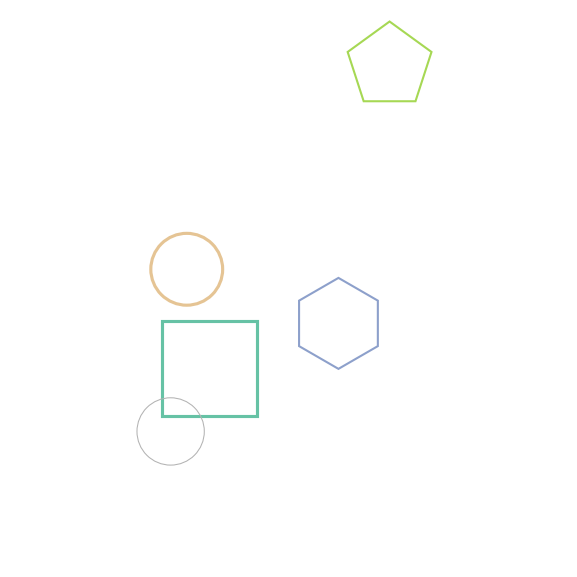[{"shape": "square", "thickness": 1.5, "radius": 0.41, "center": [0.363, 0.361]}, {"shape": "hexagon", "thickness": 1, "radius": 0.39, "center": [0.586, 0.439]}, {"shape": "pentagon", "thickness": 1, "radius": 0.38, "center": [0.675, 0.886]}, {"shape": "circle", "thickness": 1.5, "radius": 0.31, "center": [0.323, 0.533]}, {"shape": "circle", "thickness": 0.5, "radius": 0.29, "center": [0.295, 0.252]}]